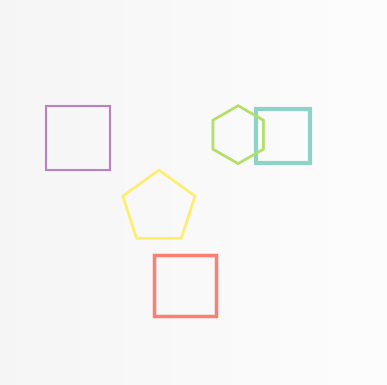[{"shape": "square", "thickness": 3, "radius": 0.35, "center": [0.729, 0.647]}, {"shape": "square", "thickness": 2.5, "radius": 0.4, "center": [0.478, 0.258]}, {"shape": "hexagon", "thickness": 2, "radius": 0.38, "center": [0.615, 0.65]}, {"shape": "square", "thickness": 1.5, "radius": 0.41, "center": [0.201, 0.642]}, {"shape": "pentagon", "thickness": 2, "radius": 0.49, "center": [0.41, 0.46]}]